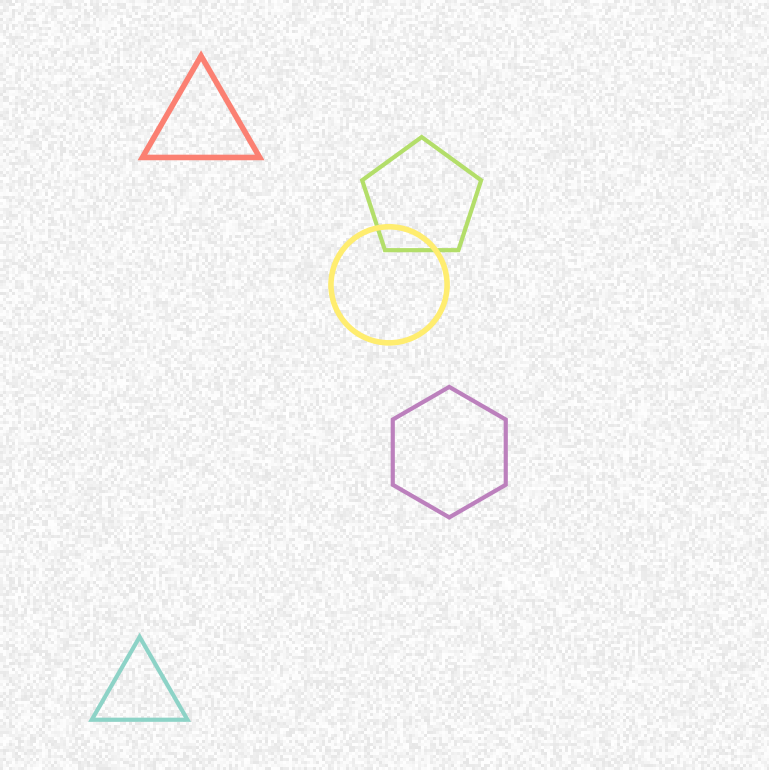[{"shape": "triangle", "thickness": 1.5, "radius": 0.36, "center": [0.181, 0.101]}, {"shape": "triangle", "thickness": 2, "radius": 0.44, "center": [0.261, 0.839]}, {"shape": "pentagon", "thickness": 1.5, "radius": 0.41, "center": [0.548, 0.741]}, {"shape": "hexagon", "thickness": 1.5, "radius": 0.42, "center": [0.583, 0.413]}, {"shape": "circle", "thickness": 2, "radius": 0.38, "center": [0.505, 0.63]}]